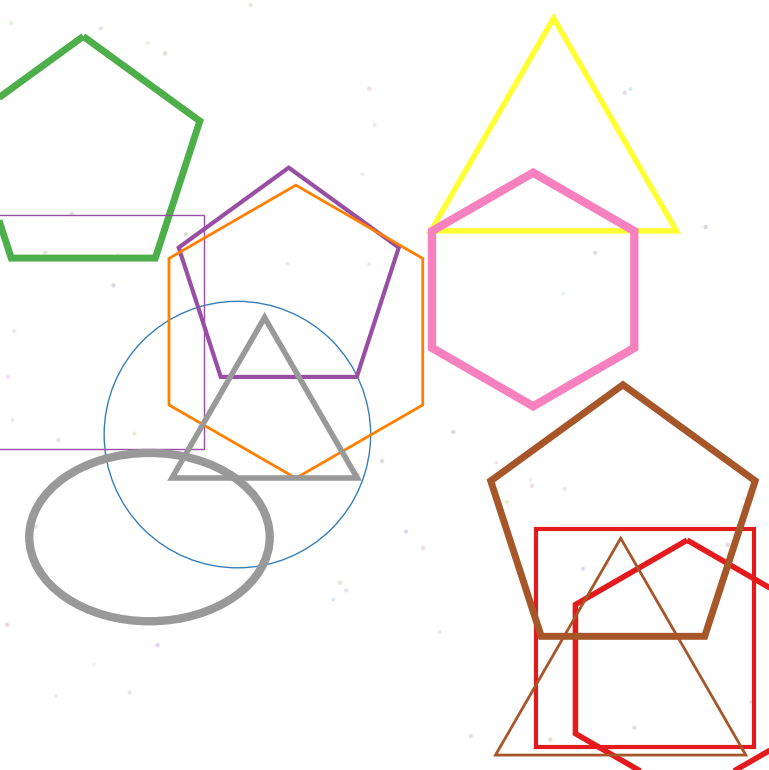[{"shape": "square", "thickness": 1.5, "radius": 0.71, "center": [0.838, 0.171]}, {"shape": "hexagon", "thickness": 2, "radius": 0.84, "center": [0.892, 0.131]}, {"shape": "circle", "thickness": 0.5, "radius": 0.87, "center": [0.308, 0.436]}, {"shape": "pentagon", "thickness": 2.5, "radius": 0.8, "center": [0.108, 0.794]}, {"shape": "pentagon", "thickness": 1.5, "radius": 0.75, "center": [0.375, 0.632]}, {"shape": "square", "thickness": 0.5, "radius": 0.76, "center": [0.112, 0.569]}, {"shape": "hexagon", "thickness": 1, "radius": 0.95, "center": [0.384, 0.569]}, {"shape": "triangle", "thickness": 2, "radius": 0.92, "center": [0.719, 0.792]}, {"shape": "triangle", "thickness": 1, "radius": 0.94, "center": [0.806, 0.113]}, {"shape": "pentagon", "thickness": 2.5, "radius": 0.9, "center": [0.809, 0.32]}, {"shape": "hexagon", "thickness": 3, "radius": 0.76, "center": [0.692, 0.624]}, {"shape": "triangle", "thickness": 2, "radius": 0.69, "center": [0.344, 0.449]}, {"shape": "oval", "thickness": 3, "radius": 0.78, "center": [0.194, 0.302]}]